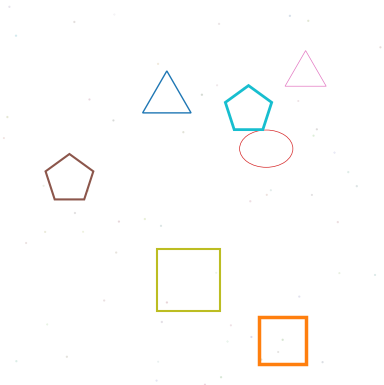[{"shape": "triangle", "thickness": 1, "radius": 0.36, "center": [0.433, 0.743]}, {"shape": "square", "thickness": 2.5, "radius": 0.3, "center": [0.734, 0.115]}, {"shape": "oval", "thickness": 0.5, "radius": 0.35, "center": [0.692, 0.614]}, {"shape": "pentagon", "thickness": 1.5, "radius": 0.33, "center": [0.18, 0.535]}, {"shape": "triangle", "thickness": 0.5, "radius": 0.31, "center": [0.794, 0.807]}, {"shape": "square", "thickness": 1.5, "radius": 0.41, "center": [0.489, 0.273]}, {"shape": "pentagon", "thickness": 2, "radius": 0.32, "center": [0.645, 0.714]}]